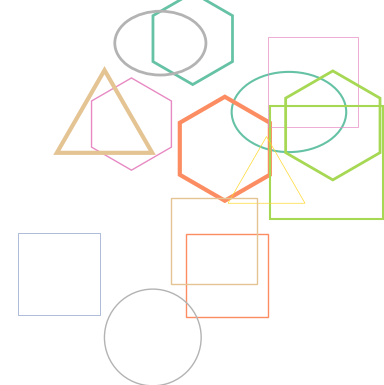[{"shape": "oval", "thickness": 1.5, "radius": 0.74, "center": [0.751, 0.709]}, {"shape": "hexagon", "thickness": 2, "radius": 0.6, "center": [0.501, 0.9]}, {"shape": "hexagon", "thickness": 3, "radius": 0.68, "center": [0.584, 0.614]}, {"shape": "square", "thickness": 1, "radius": 0.54, "center": [0.59, 0.284]}, {"shape": "square", "thickness": 0.5, "radius": 0.53, "center": [0.153, 0.288]}, {"shape": "square", "thickness": 0.5, "radius": 0.59, "center": [0.813, 0.786]}, {"shape": "hexagon", "thickness": 1, "radius": 0.6, "center": [0.341, 0.678]}, {"shape": "hexagon", "thickness": 2, "radius": 0.71, "center": [0.864, 0.674]}, {"shape": "square", "thickness": 1.5, "radius": 0.73, "center": [0.848, 0.578]}, {"shape": "triangle", "thickness": 0.5, "radius": 0.58, "center": [0.692, 0.53]}, {"shape": "triangle", "thickness": 3, "radius": 0.72, "center": [0.271, 0.675]}, {"shape": "square", "thickness": 1, "radius": 0.56, "center": [0.556, 0.374]}, {"shape": "circle", "thickness": 1, "radius": 0.63, "center": [0.397, 0.123]}, {"shape": "oval", "thickness": 2, "radius": 0.59, "center": [0.417, 0.888]}]